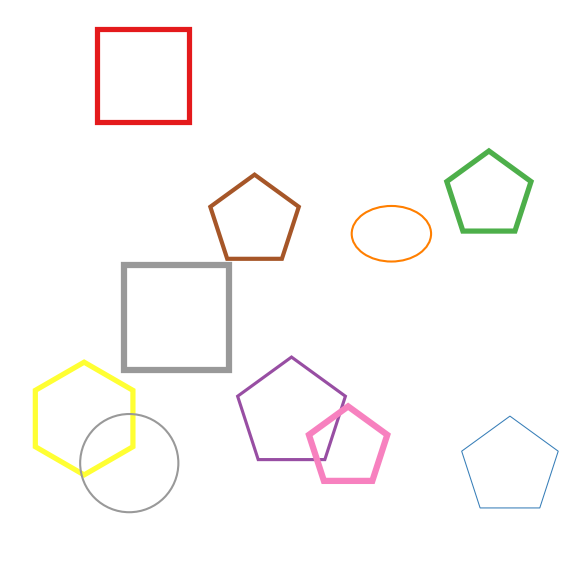[{"shape": "square", "thickness": 2.5, "radius": 0.4, "center": [0.248, 0.869]}, {"shape": "pentagon", "thickness": 0.5, "radius": 0.44, "center": [0.883, 0.191]}, {"shape": "pentagon", "thickness": 2.5, "radius": 0.38, "center": [0.847, 0.661]}, {"shape": "pentagon", "thickness": 1.5, "radius": 0.49, "center": [0.505, 0.283]}, {"shape": "oval", "thickness": 1, "radius": 0.34, "center": [0.678, 0.594]}, {"shape": "hexagon", "thickness": 2.5, "radius": 0.49, "center": [0.146, 0.274]}, {"shape": "pentagon", "thickness": 2, "radius": 0.4, "center": [0.441, 0.616]}, {"shape": "pentagon", "thickness": 3, "radius": 0.36, "center": [0.603, 0.224]}, {"shape": "square", "thickness": 3, "radius": 0.45, "center": [0.305, 0.45]}, {"shape": "circle", "thickness": 1, "radius": 0.43, "center": [0.224, 0.197]}]